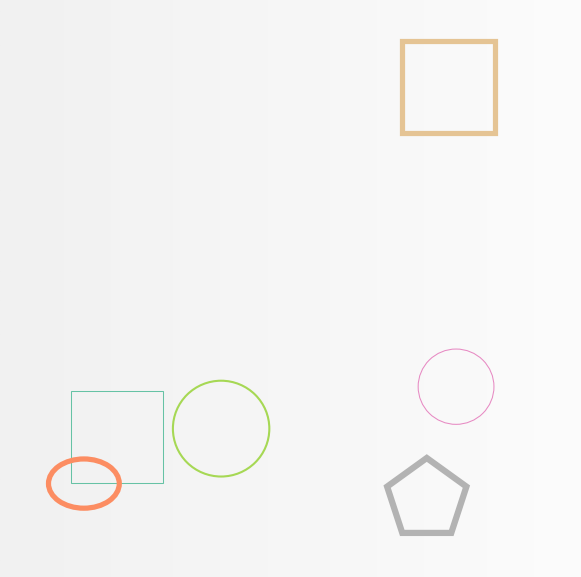[{"shape": "square", "thickness": 0.5, "radius": 0.4, "center": [0.201, 0.242]}, {"shape": "oval", "thickness": 2.5, "radius": 0.3, "center": [0.144, 0.162]}, {"shape": "circle", "thickness": 0.5, "radius": 0.33, "center": [0.785, 0.33]}, {"shape": "circle", "thickness": 1, "radius": 0.41, "center": [0.38, 0.257]}, {"shape": "square", "thickness": 2.5, "radius": 0.4, "center": [0.772, 0.848]}, {"shape": "pentagon", "thickness": 3, "radius": 0.36, "center": [0.734, 0.134]}]